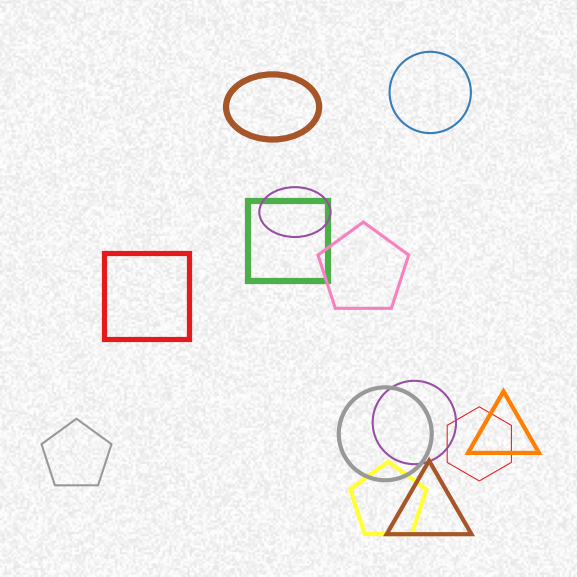[{"shape": "square", "thickness": 2.5, "radius": 0.37, "center": [0.254, 0.486]}, {"shape": "hexagon", "thickness": 0.5, "radius": 0.32, "center": [0.83, 0.231]}, {"shape": "circle", "thickness": 1, "radius": 0.35, "center": [0.745, 0.839]}, {"shape": "square", "thickness": 3, "radius": 0.34, "center": [0.499, 0.582]}, {"shape": "oval", "thickness": 1, "radius": 0.31, "center": [0.511, 0.632]}, {"shape": "circle", "thickness": 1, "radius": 0.36, "center": [0.717, 0.268]}, {"shape": "triangle", "thickness": 2, "radius": 0.36, "center": [0.872, 0.25]}, {"shape": "pentagon", "thickness": 2, "radius": 0.35, "center": [0.672, 0.13]}, {"shape": "oval", "thickness": 3, "radius": 0.4, "center": [0.472, 0.814]}, {"shape": "triangle", "thickness": 2, "radius": 0.42, "center": [0.743, 0.117]}, {"shape": "pentagon", "thickness": 1.5, "radius": 0.41, "center": [0.629, 0.532]}, {"shape": "pentagon", "thickness": 1, "radius": 0.32, "center": [0.132, 0.21]}, {"shape": "circle", "thickness": 2, "radius": 0.4, "center": [0.667, 0.248]}]